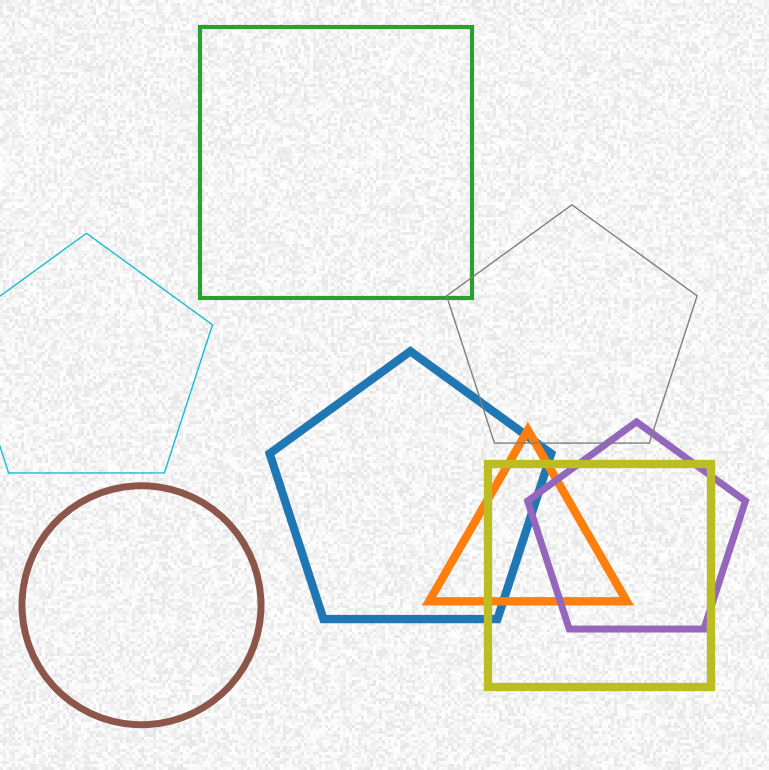[{"shape": "pentagon", "thickness": 3, "radius": 0.96, "center": [0.533, 0.352]}, {"shape": "triangle", "thickness": 3, "radius": 0.74, "center": [0.686, 0.293]}, {"shape": "square", "thickness": 1.5, "radius": 0.88, "center": [0.436, 0.789]}, {"shape": "pentagon", "thickness": 2.5, "radius": 0.74, "center": [0.827, 0.303]}, {"shape": "circle", "thickness": 2.5, "radius": 0.78, "center": [0.184, 0.214]}, {"shape": "pentagon", "thickness": 0.5, "radius": 0.86, "center": [0.743, 0.563]}, {"shape": "square", "thickness": 3, "radius": 0.72, "center": [0.779, 0.253]}, {"shape": "pentagon", "thickness": 0.5, "radius": 0.86, "center": [0.112, 0.525]}]